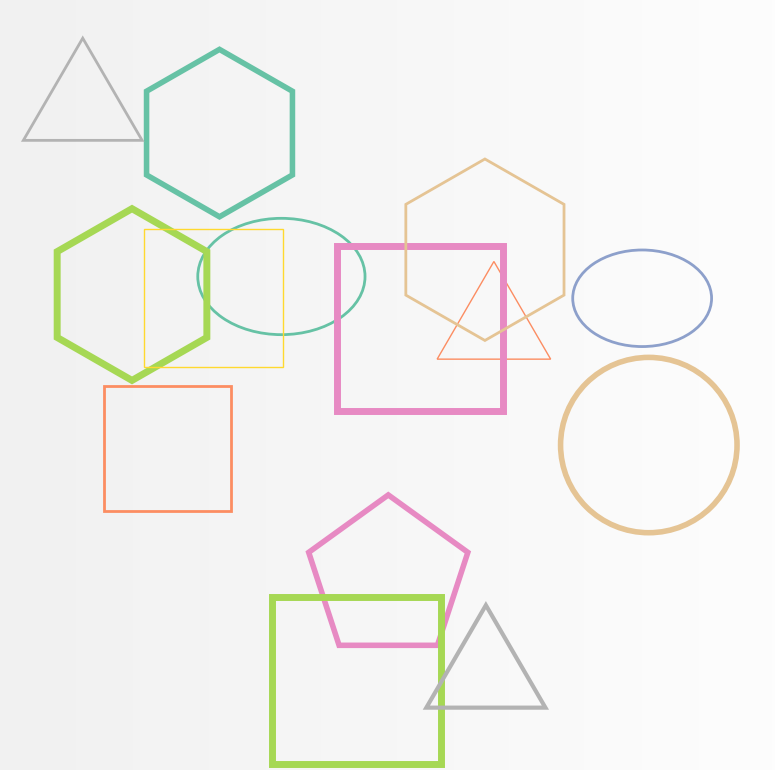[{"shape": "hexagon", "thickness": 2, "radius": 0.54, "center": [0.283, 0.827]}, {"shape": "oval", "thickness": 1, "radius": 0.54, "center": [0.363, 0.641]}, {"shape": "square", "thickness": 1, "radius": 0.41, "center": [0.216, 0.418]}, {"shape": "triangle", "thickness": 0.5, "radius": 0.42, "center": [0.637, 0.576]}, {"shape": "oval", "thickness": 1, "radius": 0.45, "center": [0.829, 0.613]}, {"shape": "pentagon", "thickness": 2, "radius": 0.54, "center": [0.501, 0.249]}, {"shape": "square", "thickness": 2.5, "radius": 0.53, "center": [0.542, 0.573]}, {"shape": "square", "thickness": 2.5, "radius": 0.54, "center": [0.46, 0.116]}, {"shape": "hexagon", "thickness": 2.5, "radius": 0.56, "center": [0.17, 0.617]}, {"shape": "square", "thickness": 0.5, "radius": 0.45, "center": [0.276, 0.613]}, {"shape": "circle", "thickness": 2, "radius": 0.57, "center": [0.837, 0.422]}, {"shape": "hexagon", "thickness": 1, "radius": 0.59, "center": [0.626, 0.676]}, {"shape": "triangle", "thickness": 1.5, "radius": 0.44, "center": [0.627, 0.125]}, {"shape": "triangle", "thickness": 1, "radius": 0.44, "center": [0.107, 0.862]}]